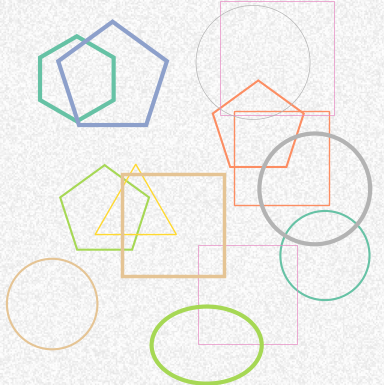[{"shape": "hexagon", "thickness": 3, "radius": 0.55, "center": [0.2, 0.795]}, {"shape": "circle", "thickness": 1.5, "radius": 0.58, "center": [0.844, 0.336]}, {"shape": "pentagon", "thickness": 1.5, "radius": 0.62, "center": [0.671, 0.667]}, {"shape": "square", "thickness": 1, "radius": 0.61, "center": [0.731, 0.59]}, {"shape": "pentagon", "thickness": 3, "radius": 0.74, "center": [0.292, 0.795]}, {"shape": "square", "thickness": 0.5, "radius": 0.64, "center": [0.643, 0.234]}, {"shape": "square", "thickness": 0.5, "radius": 0.74, "center": [0.719, 0.848]}, {"shape": "oval", "thickness": 3, "radius": 0.71, "center": [0.537, 0.104]}, {"shape": "pentagon", "thickness": 1.5, "radius": 0.61, "center": [0.272, 0.45]}, {"shape": "triangle", "thickness": 1, "radius": 0.61, "center": [0.353, 0.452]}, {"shape": "square", "thickness": 2.5, "radius": 0.66, "center": [0.449, 0.416]}, {"shape": "circle", "thickness": 1.5, "radius": 0.59, "center": [0.136, 0.21]}, {"shape": "circle", "thickness": 3, "radius": 0.72, "center": [0.818, 0.509]}, {"shape": "circle", "thickness": 0.5, "radius": 0.74, "center": [0.657, 0.838]}]